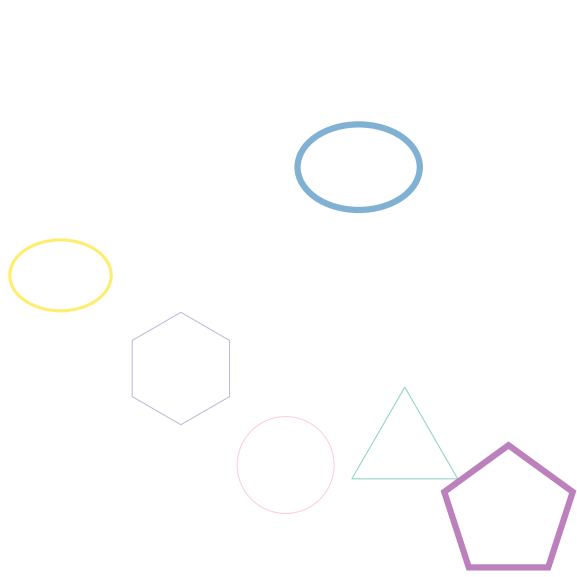[{"shape": "triangle", "thickness": 0.5, "radius": 0.53, "center": [0.701, 0.223]}, {"shape": "hexagon", "thickness": 0.5, "radius": 0.49, "center": [0.313, 0.361]}, {"shape": "oval", "thickness": 3, "radius": 0.53, "center": [0.621, 0.71]}, {"shape": "circle", "thickness": 0.5, "radius": 0.42, "center": [0.495, 0.194]}, {"shape": "pentagon", "thickness": 3, "radius": 0.58, "center": [0.881, 0.111]}, {"shape": "oval", "thickness": 1.5, "radius": 0.44, "center": [0.105, 0.522]}]